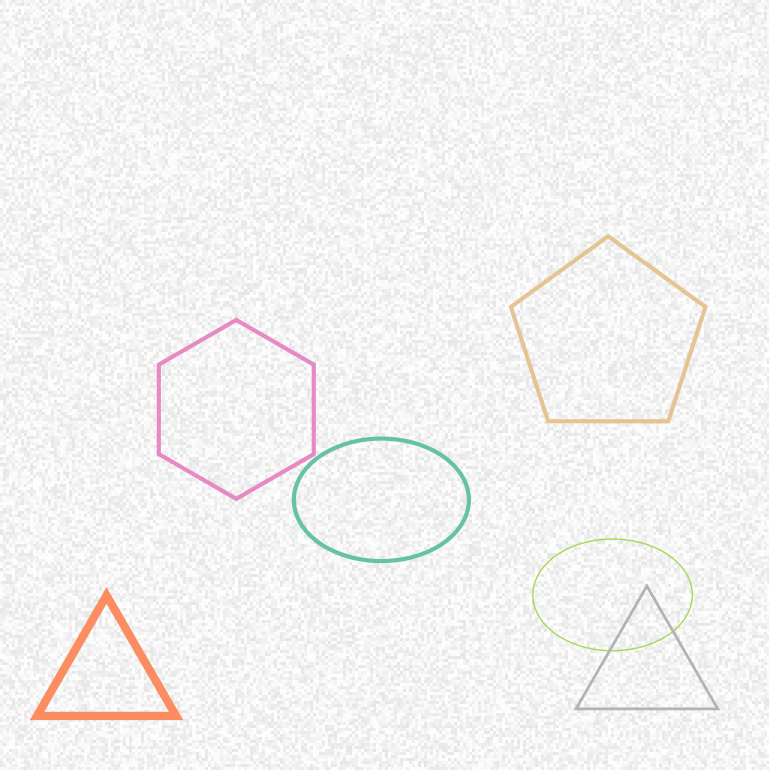[{"shape": "oval", "thickness": 1.5, "radius": 0.57, "center": [0.495, 0.351]}, {"shape": "triangle", "thickness": 3, "radius": 0.52, "center": [0.138, 0.122]}, {"shape": "hexagon", "thickness": 1.5, "radius": 0.58, "center": [0.307, 0.468]}, {"shape": "oval", "thickness": 0.5, "radius": 0.52, "center": [0.796, 0.227]}, {"shape": "pentagon", "thickness": 1.5, "radius": 0.66, "center": [0.79, 0.56]}, {"shape": "triangle", "thickness": 1, "radius": 0.53, "center": [0.84, 0.133]}]